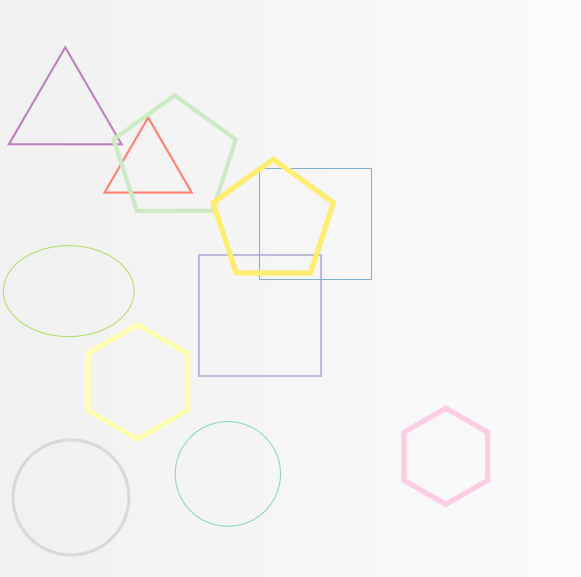[{"shape": "circle", "thickness": 0.5, "radius": 0.45, "center": [0.392, 0.178]}, {"shape": "hexagon", "thickness": 2.5, "radius": 0.49, "center": [0.237, 0.338]}, {"shape": "square", "thickness": 1, "radius": 0.52, "center": [0.447, 0.453]}, {"shape": "triangle", "thickness": 1, "radius": 0.43, "center": [0.255, 0.709]}, {"shape": "square", "thickness": 0.5, "radius": 0.48, "center": [0.542, 0.612]}, {"shape": "oval", "thickness": 0.5, "radius": 0.56, "center": [0.118, 0.495]}, {"shape": "hexagon", "thickness": 2.5, "radius": 0.42, "center": [0.767, 0.209]}, {"shape": "circle", "thickness": 1.5, "radius": 0.5, "center": [0.122, 0.138]}, {"shape": "triangle", "thickness": 1, "radius": 0.56, "center": [0.112, 0.805]}, {"shape": "pentagon", "thickness": 2, "radius": 0.55, "center": [0.301, 0.723]}, {"shape": "pentagon", "thickness": 2.5, "radius": 0.54, "center": [0.47, 0.615]}]